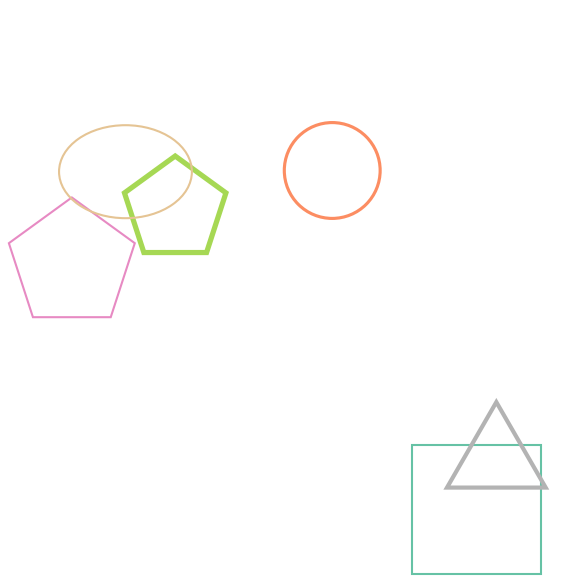[{"shape": "square", "thickness": 1, "radius": 0.56, "center": [0.825, 0.117]}, {"shape": "circle", "thickness": 1.5, "radius": 0.41, "center": [0.575, 0.704]}, {"shape": "pentagon", "thickness": 1, "radius": 0.57, "center": [0.124, 0.543]}, {"shape": "pentagon", "thickness": 2.5, "radius": 0.46, "center": [0.303, 0.637]}, {"shape": "oval", "thickness": 1, "radius": 0.58, "center": [0.217, 0.702]}, {"shape": "triangle", "thickness": 2, "radius": 0.49, "center": [0.859, 0.204]}]